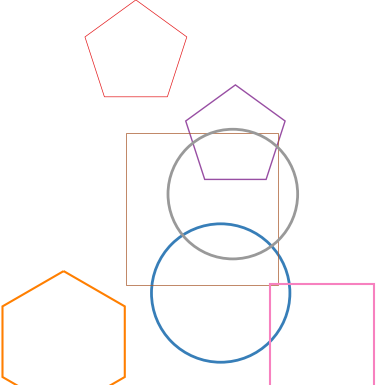[{"shape": "pentagon", "thickness": 0.5, "radius": 0.7, "center": [0.353, 0.861]}, {"shape": "circle", "thickness": 2, "radius": 0.9, "center": [0.573, 0.239]}, {"shape": "pentagon", "thickness": 1, "radius": 0.68, "center": [0.611, 0.644]}, {"shape": "hexagon", "thickness": 1.5, "radius": 0.92, "center": [0.165, 0.113]}, {"shape": "square", "thickness": 0.5, "radius": 0.99, "center": [0.524, 0.458]}, {"shape": "square", "thickness": 1.5, "radius": 0.68, "center": [0.836, 0.128]}, {"shape": "circle", "thickness": 2, "radius": 0.84, "center": [0.605, 0.496]}]